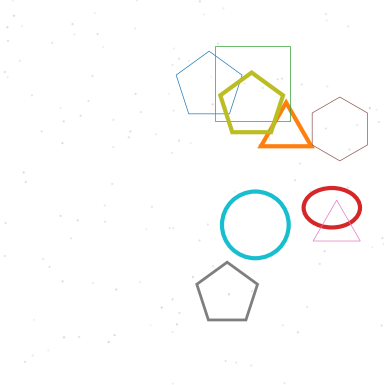[{"shape": "pentagon", "thickness": 0.5, "radius": 0.45, "center": [0.543, 0.777]}, {"shape": "triangle", "thickness": 3, "radius": 0.38, "center": [0.743, 0.658]}, {"shape": "square", "thickness": 0.5, "radius": 0.49, "center": [0.656, 0.783]}, {"shape": "oval", "thickness": 3, "radius": 0.37, "center": [0.862, 0.46]}, {"shape": "hexagon", "thickness": 0.5, "radius": 0.41, "center": [0.883, 0.665]}, {"shape": "triangle", "thickness": 0.5, "radius": 0.35, "center": [0.875, 0.409]}, {"shape": "pentagon", "thickness": 2, "radius": 0.41, "center": [0.59, 0.236]}, {"shape": "pentagon", "thickness": 3, "radius": 0.43, "center": [0.654, 0.726]}, {"shape": "circle", "thickness": 3, "radius": 0.43, "center": [0.663, 0.416]}]